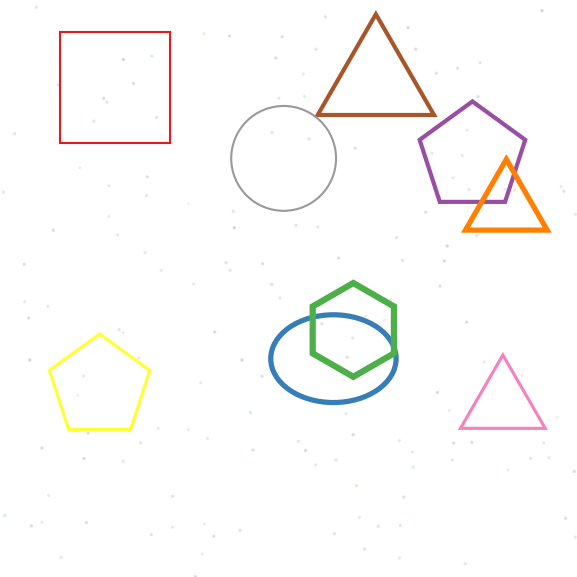[{"shape": "square", "thickness": 1, "radius": 0.48, "center": [0.199, 0.848]}, {"shape": "oval", "thickness": 2.5, "radius": 0.54, "center": [0.577, 0.378]}, {"shape": "hexagon", "thickness": 3, "radius": 0.41, "center": [0.612, 0.428]}, {"shape": "pentagon", "thickness": 2, "radius": 0.48, "center": [0.818, 0.727]}, {"shape": "triangle", "thickness": 2.5, "radius": 0.41, "center": [0.877, 0.642]}, {"shape": "pentagon", "thickness": 1.5, "radius": 0.46, "center": [0.173, 0.329]}, {"shape": "triangle", "thickness": 2, "radius": 0.58, "center": [0.651, 0.858]}, {"shape": "triangle", "thickness": 1.5, "radius": 0.42, "center": [0.871, 0.3]}, {"shape": "circle", "thickness": 1, "radius": 0.45, "center": [0.491, 0.725]}]